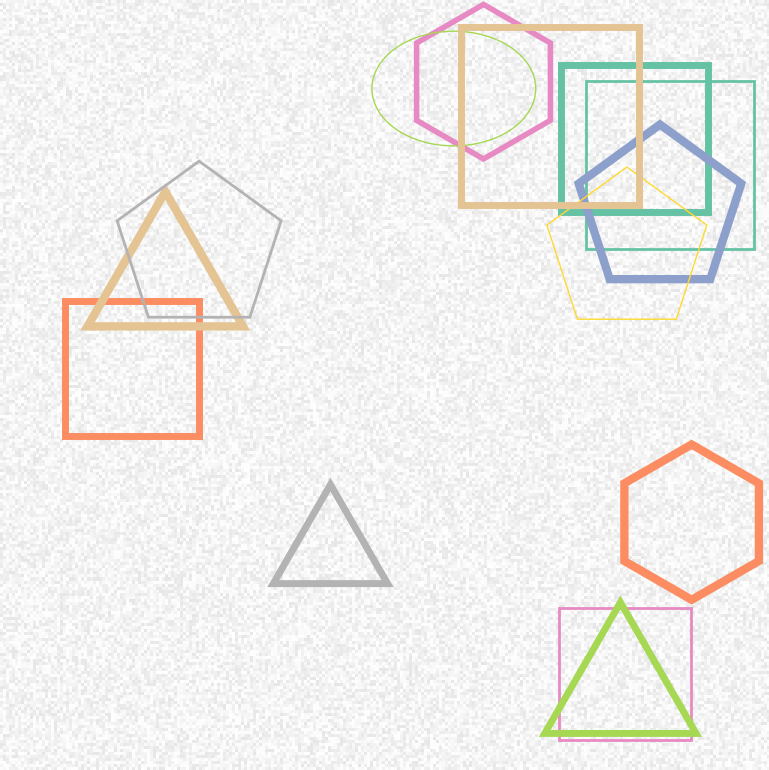[{"shape": "square", "thickness": 2.5, "radius": 0.48, "center": [0.824, 0.82]}, {"shape": "square", "thickness": 1, "radius": 0.55, "center": [0.87, 0.786]}, {"shape": "square", "thickness": 2.5, "radius": 0.44, "center": [0.171, 0.521]}, {"shape": "hexagon", "thickness": 3, "radius": 0.5, "center": [0.898, 0.322]}, {"shape": "pentagon", "thickness": 3, "radius": 0.56, "center": [0.857, 0.727]}, {"shape": "square", "thickness": 1, "radius": 0.43, "center": [0.811, 0.125]}, {"shape": "hexagon", "thickness": 2, "radius": 0.5, "center": [0.628, 0.894]}, {"shape": "oval", "thickness": 0.5, "radius": 0.53, "center": [0.589, 0.885]}, {"shape": "triangle", "thickness": 2.5, "radius": 0.57, "center": [0.806, 0.104]}, {"shape": "pentagon", "thickness": 0.5, "radius": 0.55, "center": [0.814, 0.674]}, {"shape": "square", "thickness": 2.5, "radius": 0.58, "center": [0.714, 0.849]}, {"shape": "triangle", "thickness": 3, "radius": 0.58, "center": [0.215, 0.634]}, {"shape": "triangle", "thickness": 2.5, "radius": 0.43, "center": [0.429, 0.285]}, {"shape": "pentagon", "thickness": 1, "radius": 0.56, "center": [0.259, 0.679]}]